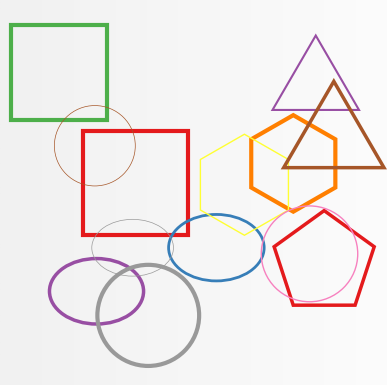[{"shape": "pentagon", "thickness": 2.5, "radius": 0.68, "center": [0.837, 0.317]}, {"shape": "square", "thickness": 3, "radius": 0.67, "center": [0.349, 0.524]}, {"shape": "oval", "thickness": 2, "radius": 0.62, "center": [0.558, 0.357]}, {"shape": "square", "thickness": 3, "radius": 0.62, "center": [0.151, 0.811]}, {"shape": "triangle", "thickness": 1.5, "radius": 0.64, "center": [0.815, 0.779]}, {"shape": "oval", "thickness": 2.5, "radius": 0.61, "center": [0.249, 0.243]}, {"shape": "hexagon", "thickness": 3, "radius": 0.63, "center": [0.757, 0.576]}, {"shape": "hexagon", "thickness": 1, "radius": 0.66, "center": [0.631, 0.52]}, {"shape": "triangle", "thickness": 2.5, "radius": 0.75, "center": [0.861, 0.639]}, {"shape": "circle", "thickness": 0.5, "radius": 0.52, "center": [0.245, 0.621]}, {"shape": "circle", "thickness": 1, "radius": 0.62, "center": [0.799, 0.341]}, {"shape": "oval", "thickness": 0.5, "radius": 0.53, "center": [0.342, 0.357]}, {"shape": "circle", "thickness": 3, "radius": 0.66, "center": [0.383, 0.181]}]